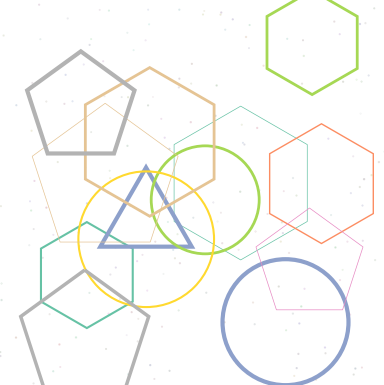[{"shape": "hexagon", "thickness": 0.5, "radius": 1.0, "center": [0.625, 0.525]}, {"shape": "hexagon", "thickness": 1.5, "radius": 0.69, "center": [0.226, 0.286]}, {"shape": "hexagon", "thickness": 1, "radius": 0.78, "center": [0.835, 0.523]}, {"shape": "circle", "thickness": 3, "radius": 0.82, "center": [0.742, 0.163]}, {"shape": "triangle", "thickness": 3, "radius": 0.69, "center": [0.379, 0.428]}, {"shape": "pentagon", "thickness": 0.5, "radius": 0.73, "center": [0.804, 0.314]}, {"shape": "circle", "thickness": 2, "radius": 0.7, "center": [0.533, 0.481]}, {"shape": "hexagon", "thickness": 2, "radius": 0.68, "center": [0.811, 0.89]}, {"shape": "circle", "thickness": 1.5, "radius": 0.88, "center": [0.38, 0.379]}, {"shape": "pentagon", "thickness": 0.5, "radius": 1.0, "center": [0.273, 0.532]}, {"shape": "hexagon", "thickness": 2, "radius": 0.97, "center": [0.389, 0.631]}, {"shape": "pentagon", "thickness": 2.5, "radius": 0.87, "center": [0.22, 0.124]}, {"shape": "pentagon", "thickness": 3, "radius": 0.73, "center": [0.21, 0.72]}]